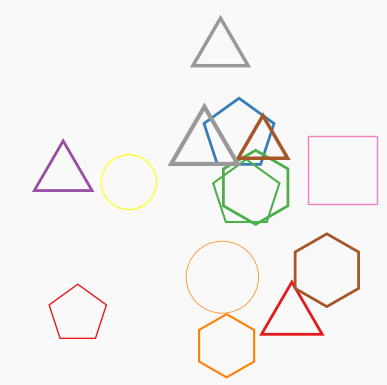[{"shape": "pentagon", "thickness": 1, "radius": 0.39, "center": [0.201, 0.184]}, {"shape": "triangle", "thickness": 2, "radius": 0.45, "center": [0.753, 0.177]}, {"shape": "pentagon", "thickness": 2, "radius": 0.47, "center": [0.617, 0.65]}, {"shape": "hexagon", "thickness": 2, "radius": 0.48, "center": [0.66, 0.513]}, {"shape": "pentagon", "thickness": 1.5, "radius": 0.45, "center": [0.636, 0.496]}, {"shape": "triangle", "thickness": 2, "radius": 0.43, "center": [0.163, 0.548]}, {"shape": "hexagon", "thickness": 1.5, "radius": 0.41, "center": [0.585, 0.102]}, {"shape": "circle", "thickness": 0.5, "radius": 0.47, "center": [0.574, 0.28]}, {"shape": "circle", "thickness": 1, "radius": 0.36, "center": [0.333, 0.527]}, {"shape": "triangle", "thickness": 2.5, "radius": 0.37, "center": [0.678, 0.626]}, {"shape": "hexagon", "thickness": 2, "radius": 0.47, "center": [0.844, 0.298]}, {"shape": "square", "thickness": 1, "radius": 0.44, "center": [0.884, 0.559]}, {"shape": "triangle", "thickness": 3, "radius": 0.5, "center": [0.528, 0.624]}, {"shape": "triangle", "thickness": 2.5, "radius": 0.41, "center": [0.569, 0.871]}]